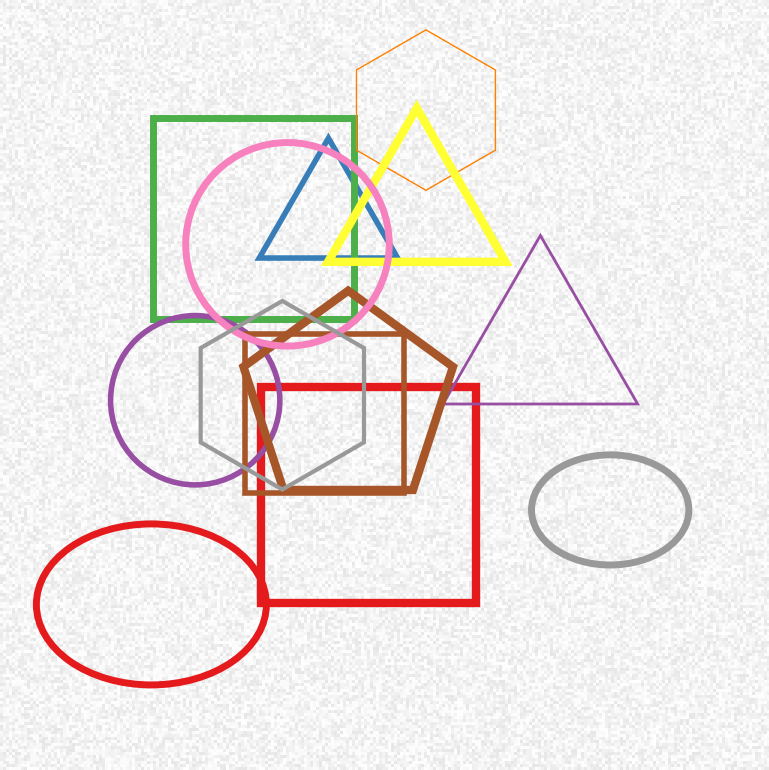[{"shape": "oval", "thickness": 2.5, "radius": 0.75, "center": [0.197, 0.215]}, {"shape": "square", "thickness": 3, "radius": 0.7, "center": [0.478, 0.357]}, {"shape": "triangle", "thickness": 2, "radius": 0.52, "center": [0.427, 0.717]}, {"shape": "square", "thickness": 2.5, "radius": 0.65, "center": [0.329, 0.716]}, {"shape": "circle", "thickness": 2, "radius": 0.55, "center": [0.254, 0.48]}, {"shape": "triangle", "thickness": 1, "radius": 0.73, "center": [0.702, 0.548]}, {"shape": "hexagon", "thickness": 0.5, "radius": 0.52, "center": [0.553, 0.857]}, {"shape": "triangle", "thickness": 3, "radius": 0.67, "center": [0.541, 0.726]}, {"shape": "square", "thickness": 2, "radius": 0.51, "center": [0.421, 0.463]}, {"shape": "pentagon", "thickness": 3, "radius": 0.72, "center": [0.452, 0.479]}, {"shape": "circle", "thickness": 2.5, "radius": 0.66, "center": [0.373, 0.683]}, {"shape": "oval", "thickness": 2.5, "radius": 0.51, "center": [0.792, 0.338]}, {"shape": "hexagon", "thickness": 1.5, "radius": 0.61, "center": [0.367, 0.487]}]